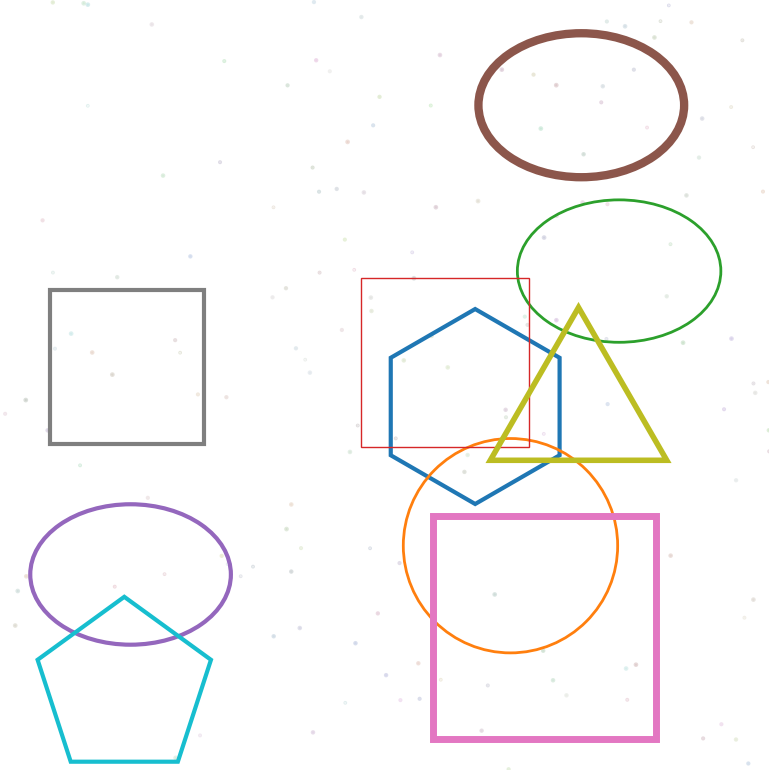[{"shape": "hexagon", "thickness": 1.5, "radius": 0.63, "center": [0.617, 0.472]}, {"shape": "circle", "thickness": 1, "radius": 0.7, "center": [0.663, 0.291]}, {"shape": "oval", "thickness": 1, "radius": 0.66, "center": [0.804, 0.648]}, {"shape": "square", "thickness": 0.5, "radius": 0.55, "center": [0.578, 0.529]}, {"shape": "oval", "thickness": 1.5, "radius": 0.65, "center": [0.17, 0.254]}, {"shape": "oval", "thickness": 3, "radius": 0.67, "center": [0.755, 0.863]}, {"shape": "square", "thickness": 2.5, "radius": 0.72, "center": [0.707, 0.185]}, {"shape": "square", "thickness": 1.5, "radius": 0.5, "center": [0.166, 0.523]}, {"shape": "triangle", "thickness": 2, "radius": 0.66, "center": [0.751, 0.468]}, {"shape": "pentagon", "thickness": 1.5, "radius": 0.59, "center": [0.161, 0.107]}]